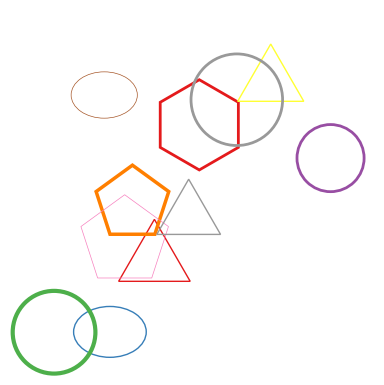[{"shape": "triangle", "thickness": 1, "radius": 0.54, "center": [0.401, 0.323]}, {"shape": "hexagon", "thickness": 2, "radius": 0.59, "center": [0.518, 0.676]}, {"shape": "oval", "thickness": 1, "radius": 0.47, "center": [0.286, 0.138]}, {"shape": "circle", "thickness": 3, "radius": 0.54, "center": [0.14, 0.137]}, {"shape": "circle", "thickness": 2, "radius": 0.44, "center": [0.859, 0.589]}, {"shape": "pentagon", "thickness": 2.5, "radius": 0.5, "center": [0.344, 0.472]}, {"shape": "triangle", "thickness": 1, "radius": 0.5, "center": [0.703, 0.786]}, {"shape": "oval", "thickness": 0.5, "radius": 0.43, "center": [0.271, 0.753]}, {"shape": "pentagon", "thickness": 0.5, "radius": 0.6, "center": [0.324, 0.375]}, {"shape": "circle", "thickness": 2, "radius": 0.59, "center": [0.615, 0.741]}, {"shape": "triangle", "thickness": 1, "radius": 0.48, "center": [0.49, 0.439]}]